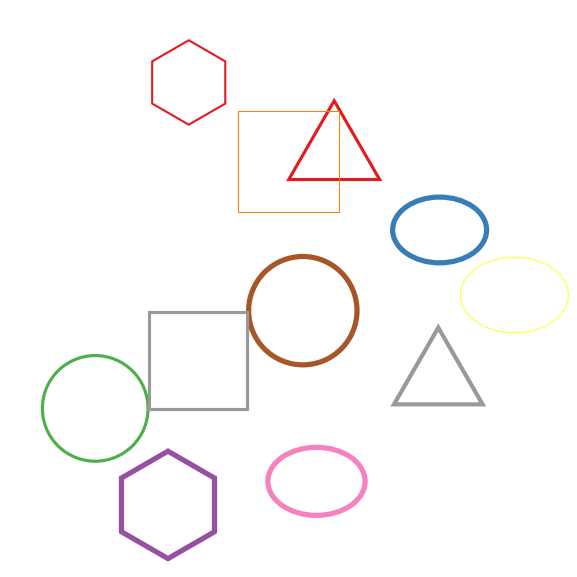[{"shape": "triangle", "thickness": 1.5, "radius": 0.45, "center": [0.579, 0.734]}, {"shape": "hexagon", "thickness": 1, "radius": 0.37, "center": [0.327, 0.856]}, {"shape": "oval", "thickness": 2.5, "radius": 0.41, "center": [0.761, 0.601]}, {"shape": "circle", "thickness": 1.5, "radius": 0.46, "center": [0.165, 0.292]}, {"shape": "hexagon", "thickness": 2.5, "radius": 0.47, "center": [0.291, 0.125]}, {"shape": "square", "thickness": 0.5, "radius": 0.43, "center": [0.499, 0.72]}, {"shape": "oval", "thickness": 0.5, "radius": 0.47, "center": [0.891, 0.488]}, {"shape": "circle", "thickness": 2.5, "radius": 0.47, "center": [0.524, 0.461]}, {"shape": "oval", "thickness": 2.5, "radius": 0.42, "center": [0.548, 0.166]}, {"shape": "square", "thickness": 1.5, "radius": 0.42, "center": [0.343, 0.375]}, {"shape": "triangle", "thickness": 2, "radius": 0.44, "center": [0.759, 0.343]}]